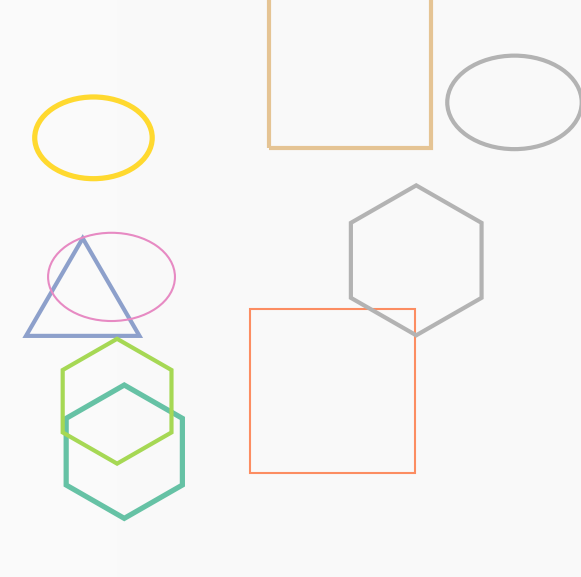[{"shape": "hexagon", "thickness": 2.5, "radius": 0.58, "center": [0.214, 0.217]}, {"shape": "square", "thickness": 1, "radius": 0.71, "center": [0.572, 0.322]}, {"shape": "triangle", "thickness": 2, "radius": 0.56, "center": [0.142, 0.474]}, {"shape": "oval", "thickness": 1, "radius": 0.55, "center": [0.192, 0.52]}, {"shape": "hexagon", "thickness": 2, "radius": 0.54, "center": [0.201, 0.304]}, {"shape": "oval", "thickness": 2.5, "radius": 0.51, "center": [0.161, 0.76]}, {"shape": "square", "thickness": 2, "radius": 0.7, "center": [0.601, 0.883]}, {"shape": "oval", "thickness": 2, "radius": 0.58, "center": [0.885, 0.822]}, {"shape": "hexagon", "thickness": 2, "radius": 0.65, "center": [0.716, 0.548]}]